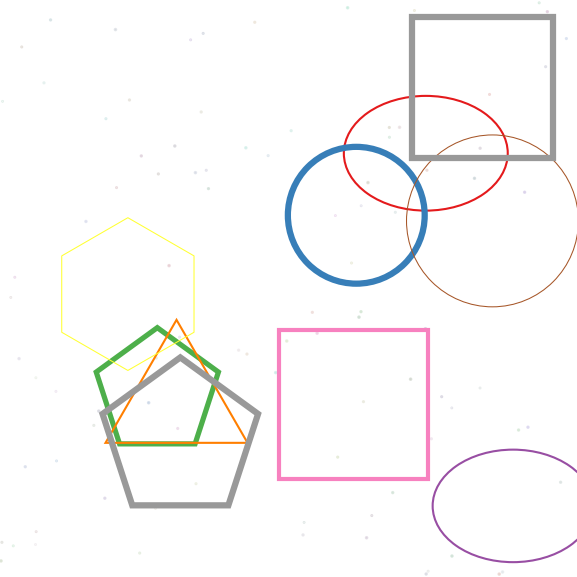[{"shape": "oval", "thickness": 1, "radius": 0.71, "center": [0.737, 0.734]}, {"shape": "circle", "thickness": 3, "radius": 0.59, "center": [0.617, 0.626]}, {"shape": "pentagon", "thickness": 2.5, "radius": 0.56, "center": [0.272, 0.321]}, {"shape": "oval", "thickness": 1, "radius": 0.7, "center": [0.888, 0.123]}, {"shape": "triangle", "thickness": 1, "radius": 0.71, "center": [0.306, 0.303]}, {"shape": "hexagon", "thickness": 0.5, "radius": 0.66, "center": [0.221, 0.49]}, {"shape": "circle", "thickness": 0.5, "radius": 0.74, "center": [0.853, 0.617]}, {"shape": "square", "thickness": 2, "radius": 0.64, "center": [0.612, 0.299]}, {"shape": "pentagon", "thickness": 3, "radius": 0.71, "center": [0.312, 0.239]}, {"shape": "square", "thickness": 3, "radius": 0.61, "center": [0.835, 0.847]}]